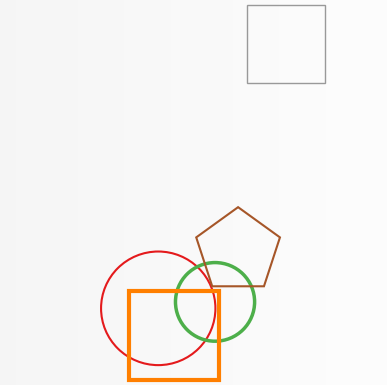[{"shape": "circle", "thickness": 1.5, "radius": 0.74, "center": [0.408, 0.199]}, {"shape": "circle", "thickness": 2.5, "radius": 0.51, "center": [0.555, 0.216]}, {"shape": "square", "thickness": 3, "radius": 0.58, "center": [0.45, 0.128]}, {"shape": "pentagon", "thickness": 1.5, "radius": 0.57, "center": [0.614, 0.348]}, {"shape": "square", "thickness": 1, "radius": 0.5, "center": [0.738, 0.885]}]